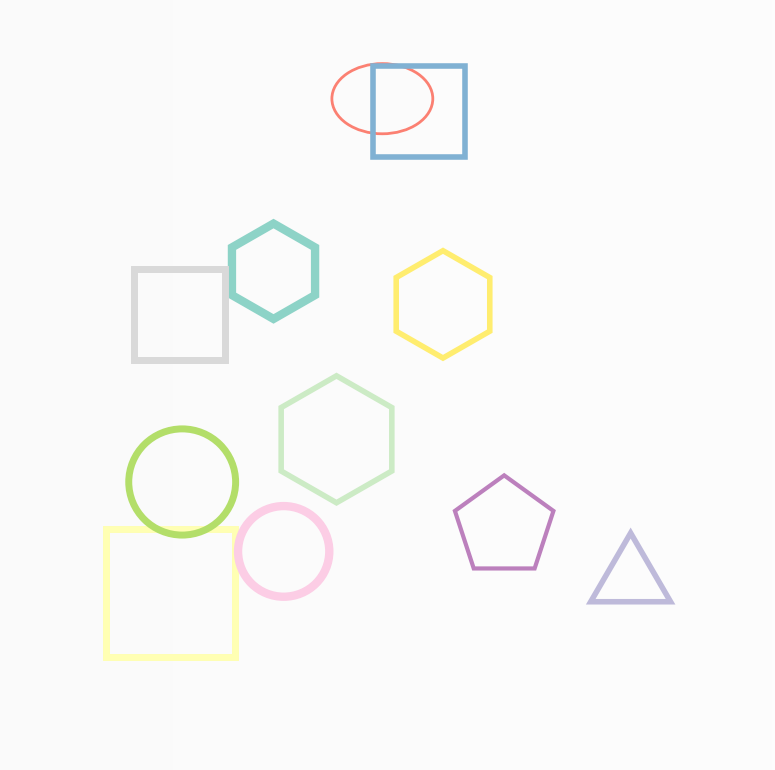[{"shape": "hexagon", "thickness": 3, "radius": 0.31, "center": [0.353, 0.648]}, {"shape": "square", "thickness": 2.5, "radius": 0.42, "center": [0.22, 0.23]}, {"shape": "triangle", "thickness": 2, "radius": 0.3, "center": [0.814, 0.248]}, {"shape": "oval", "thickness": 1, "radius": 0.33, "center": [0.493, 0.872]}, {"shape": "square", "thickness": 2, "radius": 0.29, "center": [0.541, 0.855]}, {"shape": "circle", "thickness": 2.5, "radius": 0.34, "center": [0.235, 0.374]}, {"shape": "circle", "thickness": 3, "radius": 0.29, "center": [0.366, 0.284]}, {"shape": "square", "thickness": 2.5, "radius": 0.3, "center": [0.232, 0.592]}, {"shape": "pentagon", "thickness": 1.5, "radius": 0.33, "center": [0.651, 0.316]}, {"shape": "hexagon", "thickness": 2, "radius": 0.41, "center": [0.434, 0.429]}, {"shape": "hexagon", "thickness": 2, "radius": 0.35, "center": [0.572, 0.605]}]